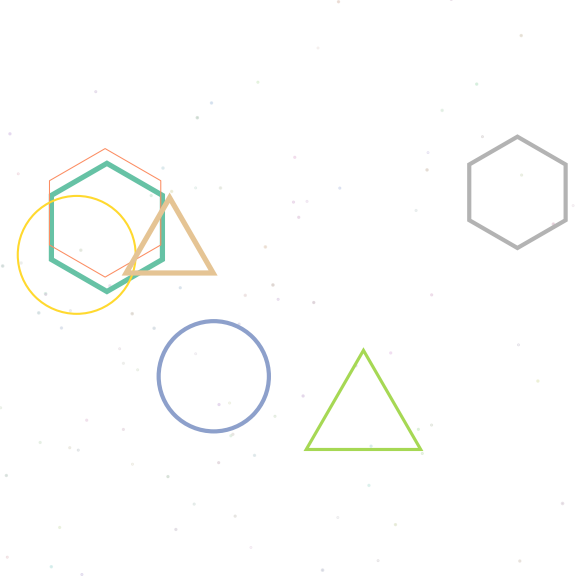[{"shape": "hexagon", "thickness": 2.5, "radius": 0.55, "center": [0.185, 0.605]}, {"shape": "hexagon", "thickness": 0.5, "radius": 0.56, "center": [0.182, 0.631]}, {"shape": "circle", "thickness": 2, "radius": 0.48, "center": [0.37, 0.348]}, {"shape": "triangle", "thickness": 1.5, "radius": 0.57, "center": [0.629, 0.278]}, {"shape": "circle", "thickness": 1, "radius": 0.51, "center": [0.133, 0.558]}, {"shape": "triangle", "thickness": 2.5, "radius": 0.43, "center": [0.294, 0.57]}, {"shape": "hexagon", "thickness": 2, "radius": 0.48, "center": [0.896, 0.666]}]